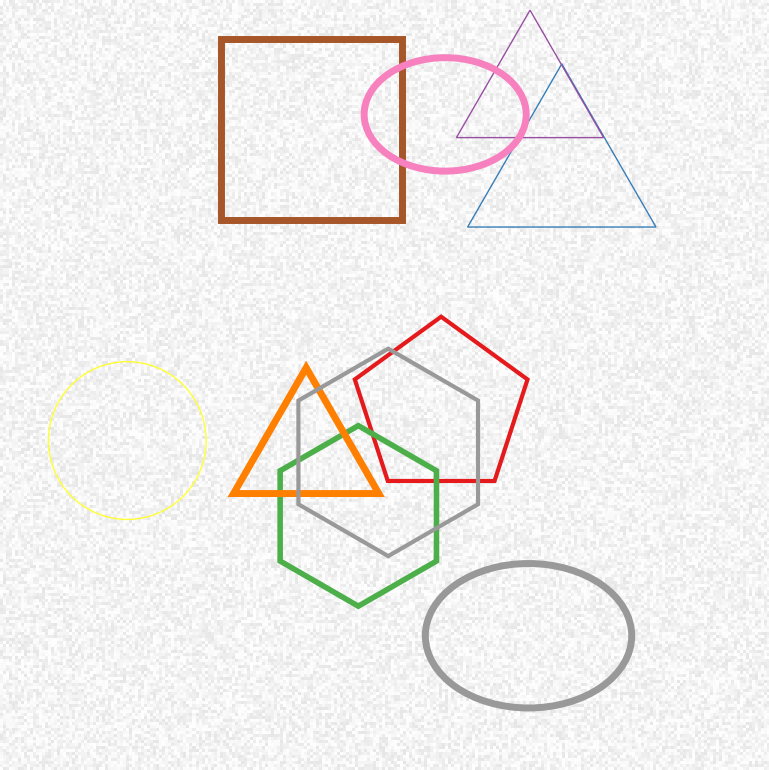[{"shape": "pentagon", "thickness": 1.5, "radius": 0.59, "center": [0.573, 0.471]}, {"shape": "triangle", "thickness": 0.5, "radius": 0.71, "center": [0.73, 0.776]}, {"shape": "hexagon", "thickness": 2, "radius": 0.59, "center": [0.465, 0.33]}, {"shape": "triangle", "thickness": 0.5, "radius": 0.55, "center": [0.688, 0.876]}, {"shape": "triangle", "thickness": 2.5, "radius": 0.54, "center": [0.398, 0.413]}, {"shape": "circle", "thickness": 0.5, "radius": 0.51, "center": [0.165, 0.428]}, {"shape": "square", "thickness": 2.5, "radius": 0.59, "center": [0.405, 0.832]}, {"shape": "oval", "thickness": 2.5, "radius": 0.53, "center": [0.578, 0.851]}, {"shape": "hexagon", "thickness": 1.5, "radius": 0.67, "center": [0.504, 0.412]}, {"shape": "oval", "thickness": 2.5, "radius": 0.67, "center": [0.686, 0.174]}]